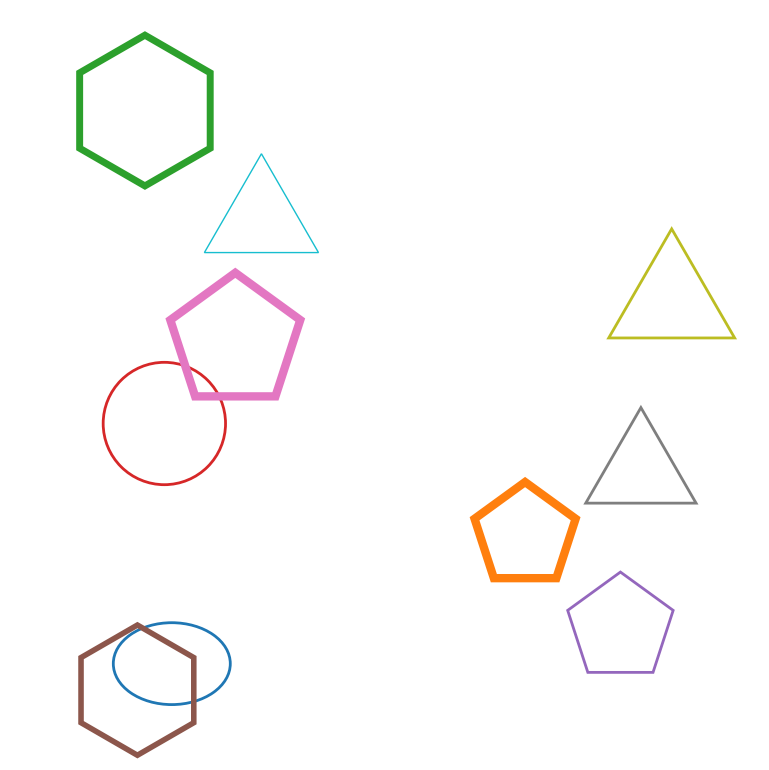[{"shape": "oval", "thickness": 1, "radius": 0.38, "center": [0.223, 0.138]}, {"shape": "pentagon", "thickness": 3, "radius": 0.35, "center": [0.682, 0.305]}, {"shape": "hexagon", "thickness": 2.5, "radius": 0.49, "center": [0.188, 0.856]}, {"shape": "circle", "thickness": 1, "radius": 0.4, "center": [0.213, 0.45]}, {"shape": "pentagon", "thickness": 1, "radius": 0.36, "center": [0.806, 0.185]}, {"shape": "hexagon", "thickness": 2, "radius": 0.42, "center": [0.178, 0.104]}, {"shape": "pentagon", "thickness": 3, "radius": 0.44, "center": [0.306, 0.557]}, {"shape": "triangle", "thickness": 1, "radius": 0.41, "center": [0.832, 0.388]}, {"shape": "triangle", "thickness": 1, "radius": 0.47, "center": [0.872, 0.608]}, {"shape": "triangle", "thickness": 0.5, "radius": 0.43, "center": [0.34, 0.715]}]